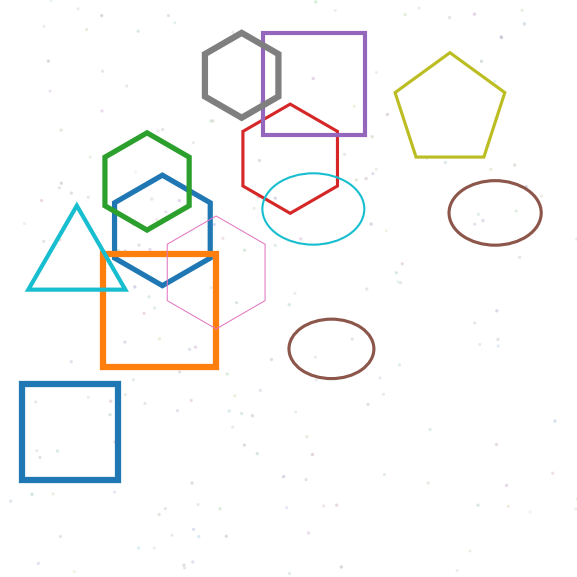[{"shape": "square", "thickness": 3, "radius": 0.41, "center": [0.122, 0.251]}, {"shape": "hexagon", "thickness": 2.5, "radius": 0.48, "center": [0.281, 0.6]}, {"shape": "square", "thickness": 3, "radius": 0.49, "center": [0.276, 0.461]}, {"shape": "hexagon", "thickness": 2.5, "radius": 0.42, "center": [0.255, 0.685]}, {"shape": "hexagon", "thickness": 1.5, "radius": 0.47, "center": [0.502, 0.724]}, {"shape": "square", "thickness": 2, "radius": 0.44, "center": [0.544, 0.854]}, {"shape": "oval", "thickness": 1.5, "radius": 0.4, "center": [0.857, 0.63]}, {"shape": "oval", "thickness": 1.5, "radius": 0.37, "center": [0.574, 0.395]}, {"shape": "hexagon", "thickness": 0.5, "radius": 0.49, "center": [0.374, 0.527]}, {"shape": "hexagon", "thickness": 3, "radius": 0.37, "center": [0.418, 0.869]}, {"shape": "pentagon", "thickness": 1.5, "radius": 0.5, "center": [0.779, 0.808]}, {"shape": "oval", "thickness": 1, "radius": 0.44, "center": [0.543, 0.637]}, {"shape": "triangle", "thickness": 2, "radius": 0.48, "center": [0.133, 0.546]}]